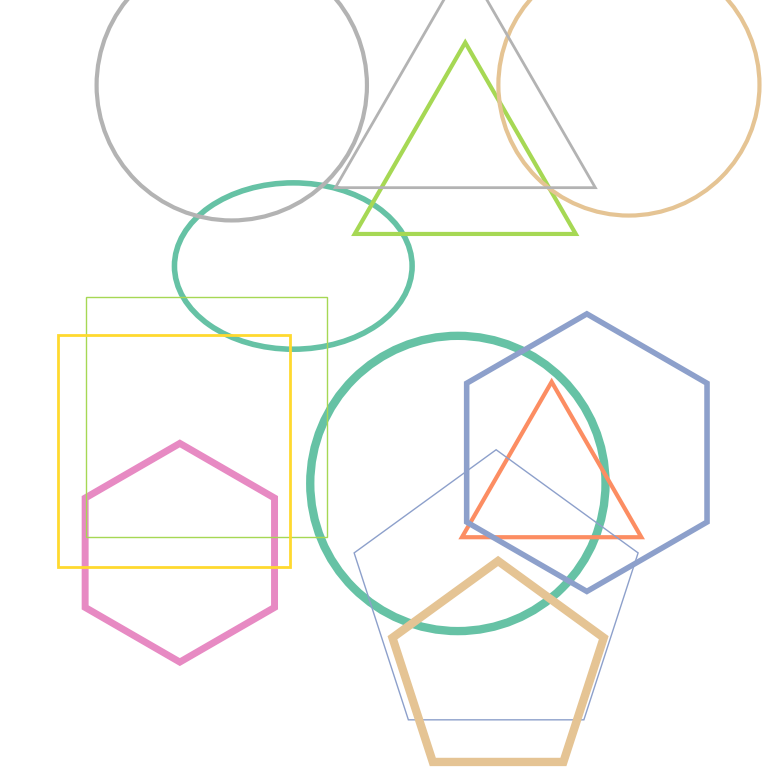[{"shape": "circle", "thickness": 3, "radius": 0.96, "center": [0.595, 0.372]}, {"shape": "oval", "thickness": 2, "radius": 0.77, "center": [0.381, 0.654]}, {"shape": "triangle", "thickness": 1.5, "radius": 0.67, "center": [0.716, 0.37]}, {"shape": "hexagon", "thickness": 2, "radius": 0.9, "center": [0.762, 0.412]}, {"shape": "pentagon", "thickness": 0.5, "radius": 0.97, "center": [0.644, 0.222]}, {"shape": "hexagon", "thickness": 2.5, "radius": 0.71, "center": [0.234, 0.282]}, {"shape": "triangle", "thickness": 1.5, "radius": 0.83, "center": [0.604, 0.779]}, {"shape": "square", "thickness": 0.5, "radius": 0.78, "center": [0.269, 0.458]}, {"shape": "square", "thickness": 1, "radius": 0.75, "center": [0.226, 0.414]}, {"shape": "circle", "thickness": 1.5, "radius": 0.85, "center": [0.817, 0.89]}, {"shape": "pentagon", "thickness": 3, "radius": 0.72, "center": [0.647, 0.127]}, {"shape": "triangle", "thickness": 1, "radius": 0.97, "center": [0.604, 0.854]}, {"shape": "circle", "thickness": 1.5, "radius": 0.88, "center": [0.301, 0.889]}]